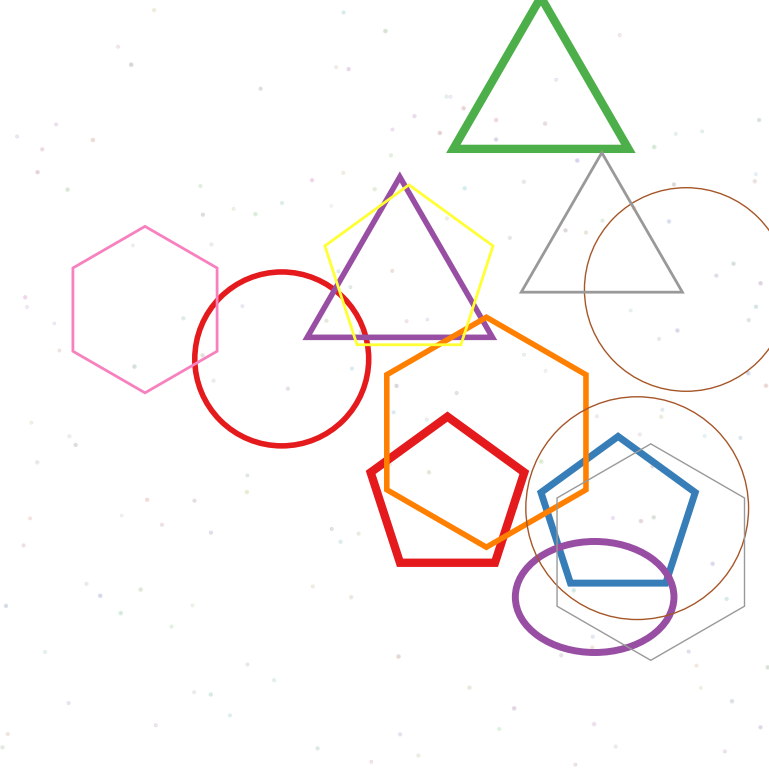[{"shape": "pentagon", "thickness": 3, "radius": 0.52, "center": [0.581, 0.354]}, {"shape": "circle", "thickness": 2, "radius": 0.56, "center": [0.366, 0.534]}, {"shape": "pentagon", "thickness": 2.5, "radius": 0.53, "center": [0.803, 0.328]}, {"shape": "triangle", "thickness": 3, "radius": 0.66, "center": [0.702, 0.872]}, {"shape": "triangle", "thickness": 2, "radius": 0.69, "center": [0.519, 0.631]}, {"shape": "oval", "thickness": 2.5, "radius": 0.51, "center": [0.772, 0.225]}, {"shape": "hexagon", "thickness": 2, "radius": 0.75, "center": [0.632, 0.439]}, {"shape": "pentagon", "thickness": 1, "radius": 0.57, "center": [0.531, 0.645]}, {"shape": "circle", "thickness": 0.5, "radius": 0.66, "center": [0.891, 0.624]}, {"shape": "circle", "thickness": 0.5, "radius": 0.72, "center": [0.828, 0.34]}, {"shape": "hexagon", "thickness": 1, "radius": 0.54, "center": [0.188, 0.598]}, {"shape": "triangle", "thickness": 1, "radius": 0.6, "center": [0.782, 0.681]}, {"shape": "hexagon", "thickness": 0.5, "radius": 0.7, "center": [0.845, 0.283]}]